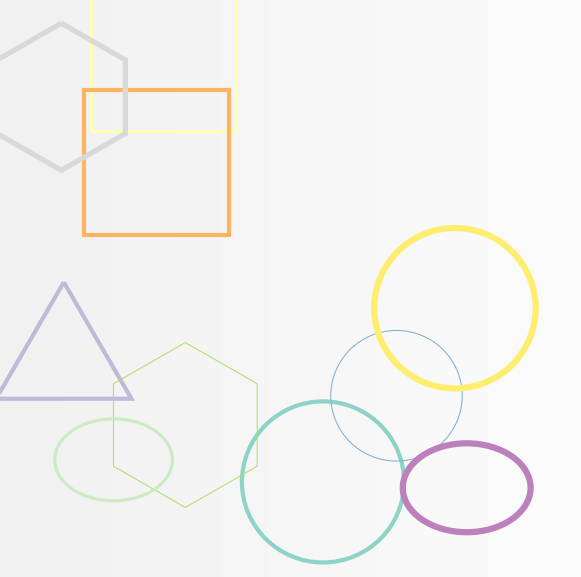[{"shape": "circle", "thickness": 2, "radius": 0.7, "center": [0.556, 0.165]}, {"shape": "square", "thickness": 1.5, "radius": 0.63, "center": [0.281, 0.897]}, {"shape": "triangle", "thickness": 2, "radius": 0.67, "center": [0.11, 0.376]}, {"shape": "circle", "thickness": 0.5, "radius": 0.57, "center": [0.682, 0.314]}, {"shape": "square", "thickness": 2, "radius": 0.63, "center": [0.269, 0.718]}, {"shape": "hexagon", "thickness": 0.5, "radius": 0.71, "center": [0.319, 0.263]}, {"shape": "hexagon", "thickness": 2.5, "radius": 0.64, "center": [0.105, 0.832]}, {"shape": "oval", "thickness": 3, "radius": 0.55, "center": [0.803, 0.155]}, {"shape": "oval", "thickness": 1.5, "radius": 0.51, "center": [0.195, 0.203]}, {"shape": "circle", "thickness": 3, "radius": 0.69, "center": [0.783, 0.465]}]